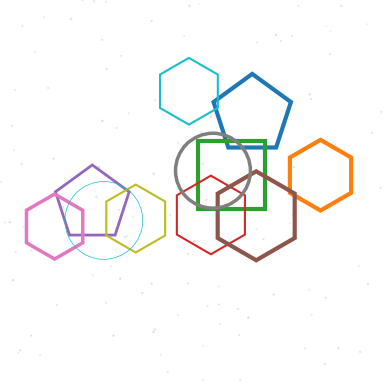[{"shape": "pentagon", "thickness": 3, "radius": 0.53, "center": [0.655, 0.702]}, {"shape": "hexagon", "thickness": 3, "radius": 0.46, "center": [0.832, 0.545]}, {"shape": "square", "thickness": 3, "radius": 0.44, "center": [0.601, 0.546]}, {"shape": "hexagon", "thickness": 1.5, "radius": 0.51, "center": [0.548, 0.442]}, {"shape": "pentagon", "thickness": 2, "radius": 0.5, "center": [0.24, 0.471]}, {"shape": "hexagon", "thickness": 3, "radius": 0.58, "center": [0.665, 0.439]}, {"shape": "hexagon", "thickness": 2.5, "radius": 0.42, "center": [0.142, 0.412]}, {"shape": "circle", "thickness": 2.5, "radius": 0.49, "center": [0.553, 0.557]}, {"shape": "hexagon", "thickness": 1.5, "radius": 0.44, "center": [0.353, 0.432]}, {"shape": "circle", "thickness": 0.5, "radius": 0.51, "center": [0.27, 0.427]}, {"shape": "hexagon", "thickness": 1.5, "radius": 0.43, "center": [0.491, 0.763]}]